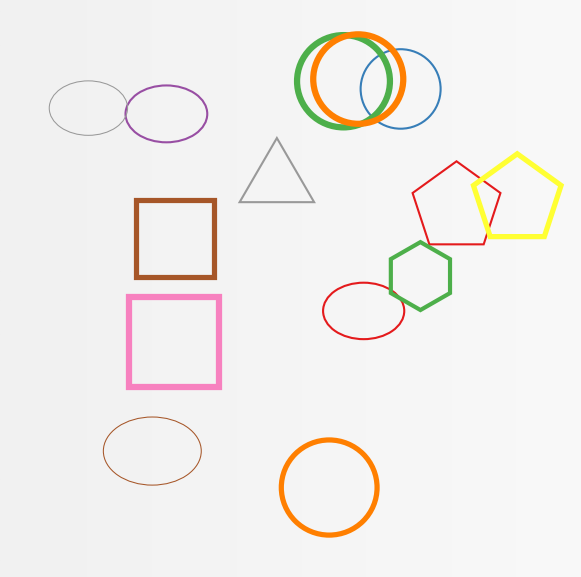[{"shape": "pentagon", "thickness": 1, "radius": 0.4, "center": [0.785, 0.64]}, {"shape": "oval", "thickness": 1, "radius": 0.35, "center": [0.626, 0.461]}, {"shape": "circle", "thickness": 1, "radius": 0.34, "center": [0.689, 0.845]}, {"shape": "circle", "thickness": 3, "radius": 0.4, "center": [0.591, 0.858]}, {"shape": "hexagon", "thickness": 2, "radius": 0.29, "center": [0.723, 0.521]}, {"shape": "oval", "thickness": 1, "radius": 0.35, "center": [0.286, 0.802]}, {"shape": "circle", "thickness": 2.5, "radius": 0.41, "center": [0.566, 0.155]}, {"shape": "circle", "thickness": 3, "radius": 0.39, "center": [0.616, 0.862]}, {"shape": "pentagon", "thickness": 2.5, "radius": 0.4, "center": [0.89, 0.654]}, {"shape": "oval", "thickness": 0.5, "radius": 0.42, "center": [0.262, 0.218]}, {"shape": "square", "thickness": 2.5, "radius": 0.33, "center": [0.301, 0.587]}, {"shape": "square", "thickness": 3, "radius": 0.39, "center": [0.299, 0.408]}, {"shape": "oval", "thickness": 0.5, "radius": 0.34, "center": [0.152, 0.812]}, {"shape": "triangle", "thickness": 1, "radius": 0.37, "center": [0.476, 0.686]}]